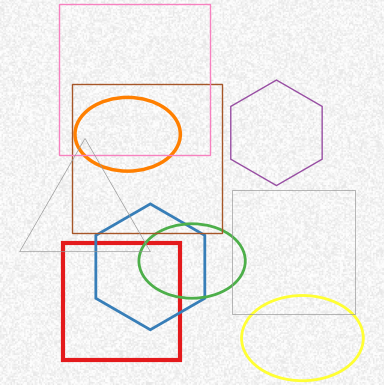[{"shape": "square", "thickness": 3, "radius": 0.76, "center": [0.316, 0.216]}, {"shape": "hexagon", "thickness": 2, "radius": 0.82, "center": [0.39, 0.307]}, {"shape": "oval", "thickness": 2, "radius": 0.69, "center": [0.499, 0.322]}, {"shape": "hexagon", "thickness": 1, "radius": 0.69, "center": [0.718, 0.655]}, {"shape": "oval", "thickness": 2.5, "radius": 0.68, "center": [0.332, 0.651]}, {"shape": "oval", "thickness": 2, "radius": 0.79, "center": [0.786, 0.122]}, {"shape": "square", "thickness": 1, "radius": 0.97, "center": [0.383, 0.588]}, {"shape": "square", "thickness": 1, "radius": 0.98, "center": [0.349, 0.794]}, {"shape": "square", "thickness": 0.5, "radius": 0.8, "center": [0.762, 0.346]}, {"shape": "triangle", "thickness": 0.5, "radius": 0.98, "center": [0.221, 0.444]}]